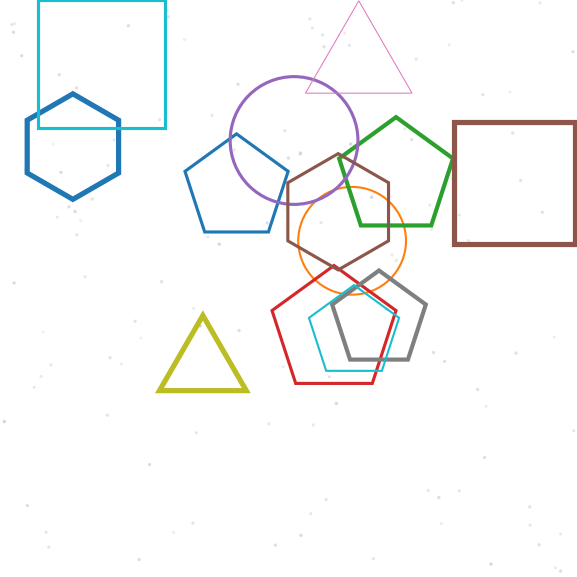[{"shape": "hexagon", "thickness": 2.5, "radius": 0.46, "center": [0.126, 0.745]}, {"shape": "pentagon", "thickness": 1.5, "radius": 0.47, "center": [0.41, 0.673]}, {"shape": "circle", "thickness": 1, "radius": 0.47, "center": [0.61, 0.582]}, {"shape": "pentagon", "thickness": 2, "radius": 0.52, "center": [0.686, 0.693]}, {"shape": "pentagon", "thickness": 1.5, "radius": 0.56, "center": [0.578, 0.427]}, {"shape": "circle", "thickness": 1.5, "radius": 0.55, "center": [0.509, 0.756]}, {"shape": "square", "thickness": 2.5, "radius": 0.53, "center": [0.891, 0.682]}, {"shape": "hexagon", "thickness": 1.5, "radius": 0.5, "center": [0.586, 0.632]}, {"shape": "triangle", "thickness": 0.5, "radius": 0.53, "center": [0.621, 0.891]}, {"shape": "pentagon", "thickness": 2, "radius": 0.43, "center": [0.656, 0.445]}, {"shape": "triangle", "thickness": 2.5, "radius": 0.43, "center": [0.351, 0.366]}, {"shape": "square", "thickness": 1.5, "radius": 0.55, "center": [0.176, 0.888]}, {"shape": "pentagon", "thickness": 1, "radius": 0.41, "center": [0.613, 0.423]}]